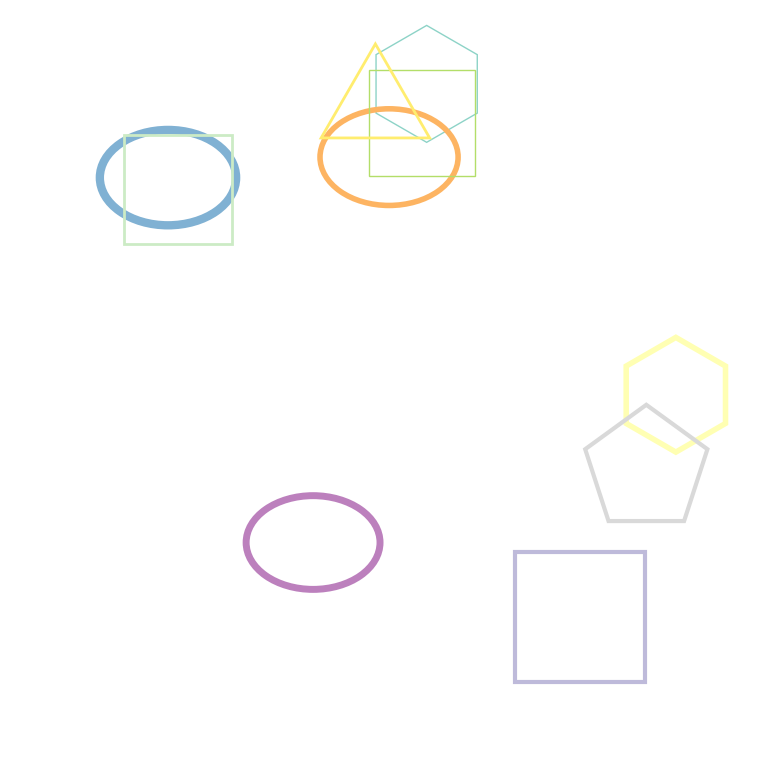[{"shape": "hexagon", "thickness": 0.5, "radius": 0.38, "center": [0.554, 0.891]}, {"shape": "hexagon", "thickness": 2, "radius": 0.37, "center": [0.878, 0.487]}, {"shape": "square", "thickness": 1.5, "radius": 0.42, "center": [0.753, 0.199]}, {"shape": "oval", "thickness": 3, "radius": 0.44, "center": [0.218, 0.769]}, {"shape": "oval", "thickness": 2, "radius": 0.45, "center": [0.505, 0.796]}, {"shape": "square", "thickness": 0.5, "radius": 0.35, "center": [0.548, 0.841]}, {"shape": "pentagon", "thickness": 1.5, "radius": 0.42, "center": [0.839, 0.391]}, {"shape": "oval", "thickness": 2.5, "radius": 0.43, "center": [0.407, 0.295]}, {"shape": "square", "thickness": 1, "radius": 0.35, "center": [0.231, 0.754]}, {"shape": "triangle", "thickness": 1, "radius": 0.41, "center": [0.488, 0.862]}]